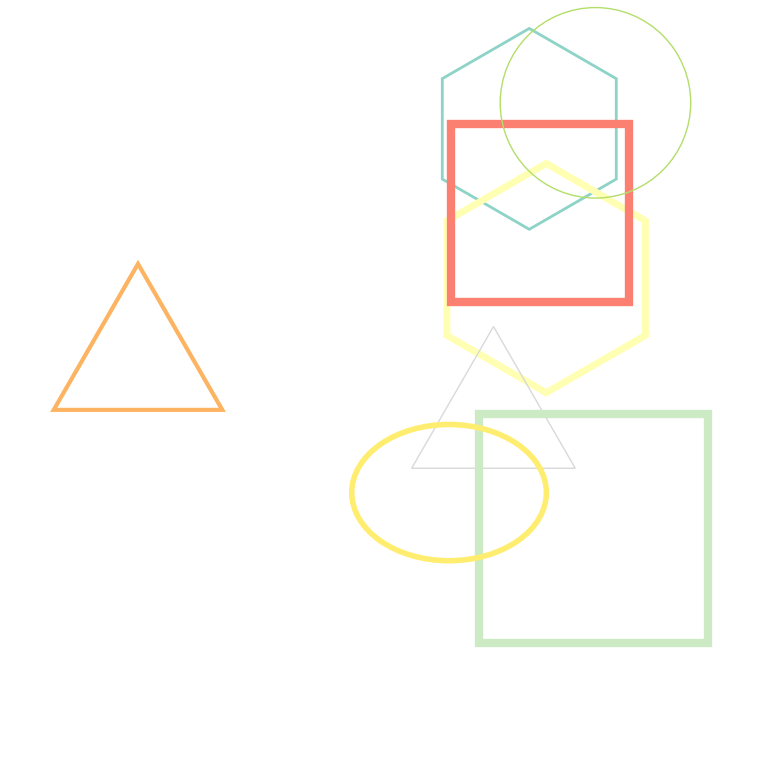[{"shape": "hexagon", "thickness": 1, "radius": 0.65, "center": [0.687, 0.833]}, {"shape": "hexagon", "thickness": 2.5, "radius": 0.74, "center": [0.709, 0.639]}, {"shape": "square", "thickness": 3, "radius": 0.58, "center": [0.701, 0.724]}, {"shape": "triangle", "thickness": 1.5, "radius": 0.63, "center": [0.179, 0.531]}, {"shape": "circle", "thickness": 0.5, "radius": 0.62, "center": [0.773, 0.866]}, {"shape": "triangle", "thickness": 0.5, "radius": 0.61, "center": [0.641, 0.453]}, {"shape": "square", "thickness": 3, "radius": 0.74, "center": [0.771, 0.313]}, {"shape": "oval", "thickness": 2, "radius": 0.63, "center": [0.583, 0.36]}]